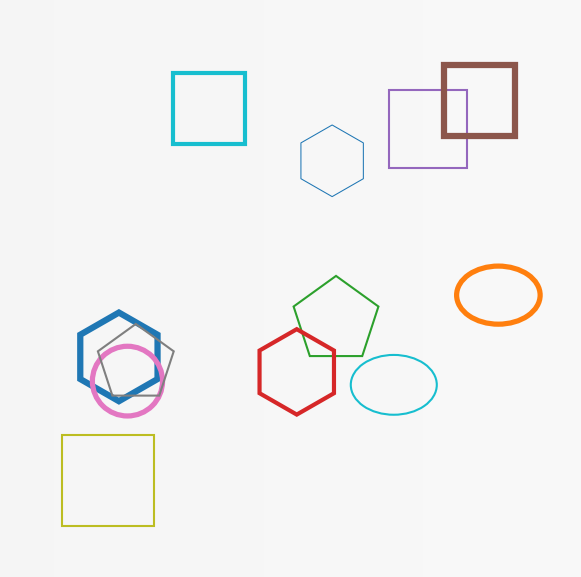[{"shape": "hexagon", "thickness": 3, "radius": 0.38, "center": [0.205, 0.381]}, {"shape": "hexagon", "thickness": 0.5, "radius": 0.31, "center": [0.571, 0.721]}, {"shape": "oval", "thickness": 2.5, "radius": 0.36, "center": [0.857, 0.488]}, {"shape": "pentagon", "thickness": 1, "radius": 0.38, "center": [0.578, 0.445]}, {"shape": "hexagon", "thickness": 2, "radius": 0.37, "center": [0.511, 0.355]}, {"shape": "square", "thickness": 1, "radius": 0.34, "center": [0.737, 0.776]}, {"shape": "square", "thickness": 3, "radius": 0.31, "center": [0.825, 0.825]}, {"shape": "circle", "thickness": 2.5, "radius": 0.3, "center": [0.219, 0.339]}, {"shape": "pentagon", "thickness": 1, "radius": 0.34, "center": [0.234, 0.37]}, {"shape": "square", "thickness": 1, "radius": 0.39, "center": [0.186, 0.167]}, {"shape": "square", "thickness": 2, "radius": 0.31, "center": [0.359, 0.811]}, {"shape": "oval", "thickness": 1, "radius": 0.37, "center": [0.677, 0.333]}]